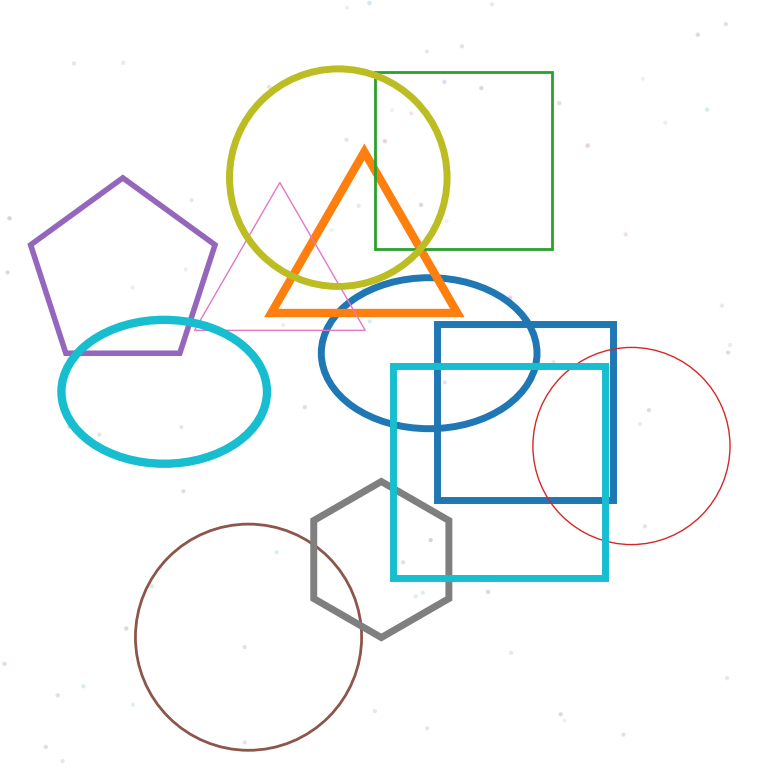[{"shape": "oval", "thickness": 2.5, "radius": 0.7, "center": [0.557, 0.541]}, {"shape": "square", "thickness": 2.5, "radius": 0.57, "center": [0.682, 0.465]}, {"shape": "triangle", "thickness": 3, "radius": 0.7, "center": [0.473, 0.663]}, {"shape": "square", "thickness": 1, "radius": 0.57, "center": [0.602, 0.792]}, {"shape": "circle", "thickness": 0.5, "radius": 0.64, "center": [0.82, 0.421]}, {"shape": "pentagon", "thickness": 2, "radius": 0.63, "center": [0.16, 0.643]}, {"shape": "circle", "thickness": 1, "radius": 0.73, "center": [0.323, 0.172]}, {"shape": "triangle", "thickness": 0.5, "radius": 0.64, "center": [0.363, 0.635]}, {"shape": "hexagon", "thickness": 2.5, "radius": 0.51, "center": [0.495, 0.273]}, {"shape": "circle", "thickness": 2.5, "radius": 0.71, "center": [0.439, 0.769]}, {"shape": "square", "thickness": 2.5, "radius": 0.69, "center": [0.648, 0.387]}, {"shape": "oval", "thickness": 3, "radius": 0.67, "center": [0.213, 0.491]}]